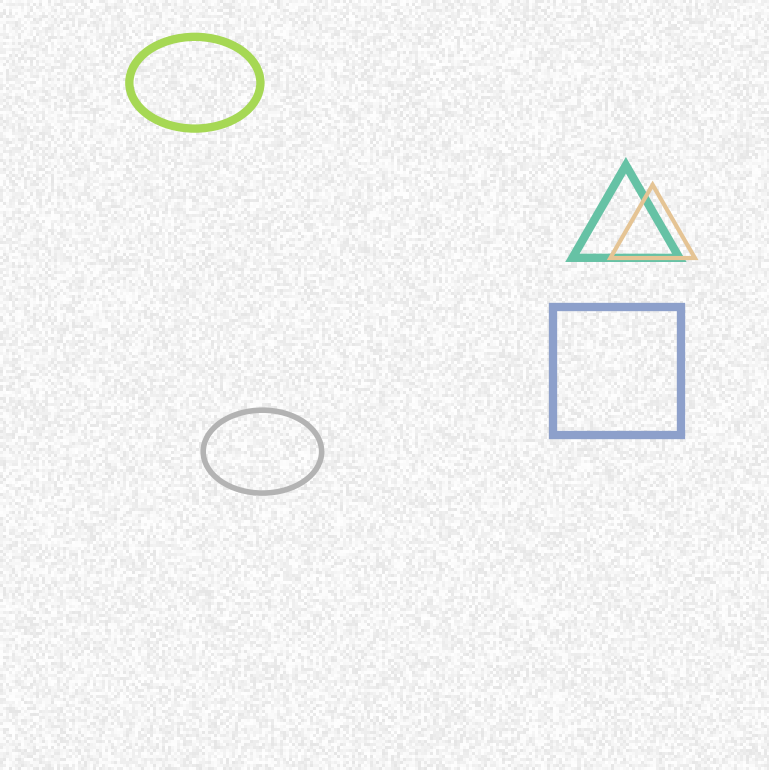[{"shape": "triangle", "thickness": 3, "radius": 0.4, "center": [0.813, 0.705]}, {"shape": "square", "thickness": 3, "radius": 0.42, "center": [0.802, 0.518]}, {"shape": "oval", "thickness": 3, "radius": 0.43, "center": [0.253, 0.893]}, {"shape": "triangle", "thickness": 1.5, "radius": 0.32, "center": [0.848, 0.697]}, {"shape": "oval", "thickness": 2, "radius": 0.38, "center": [0.341, 0.413]}]